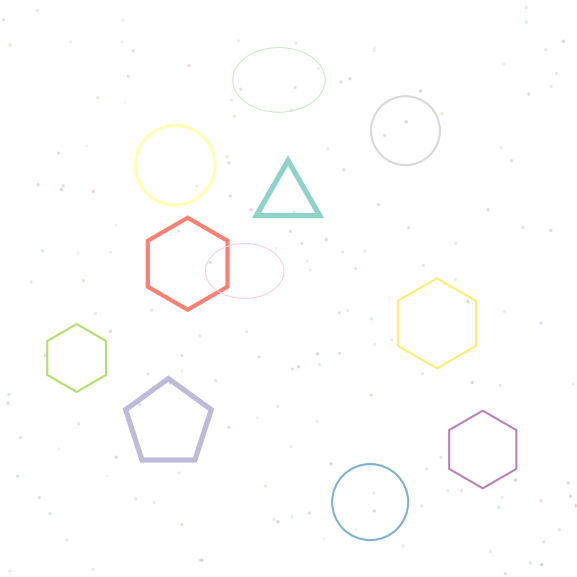[{"shape": "triangle", "thickness": 2.5, "radius": 0.32, "center": [0.499, 0.658]}, {"shape": "circle", "thickness": 1.5, "radius": 0.34, "center": [0.303, 0.713]}, {"shape": "pentagon", "thickness": 2.5, "radius": 0.39, "center": [0.292, 0.266]}, {"shape": "hexagon", "thickness": 2, "radius": 0.4, "center": [0.325, 0.542]}, {"shape": "circle", "thickness": 1, "radius": 0.33, "center": [0.641, 0.13]}, {"shape": "hexagon", "thickness": 1, "radius": 0.29, "center": [0.133, 0.379]}, {"shape": "oval", "thickness": 0.5, "radius": 0.34, "center": [0.424, 0.53]}, {"shape": "circle", "thickness": 1, "radius": 0.3, "center": [0.702, 0.773]}, {"shape": "hexagon", "thickness": 1, "radius": 0.34, "center": [0.836, 0.221]}, {"shape": "oval", "thickness": 0.5, "radius": 0.4, "center": [0.483, 0.861]}, {"shape": "hexagon", "thickness": 1, "radius": 0.39, "center": [0.757, 0.439]}]